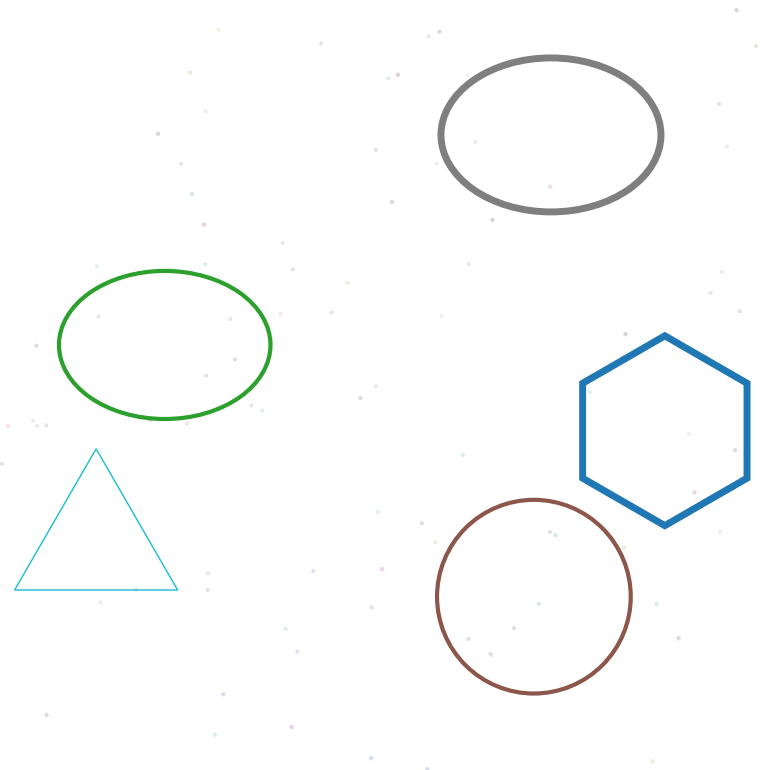[{"shape": "hexagon", "thickness": 2.5, "radius": 0.62, "center": [0.863, 0.441]}, {"shape": "oval", "thickness": 1.5, "radius": 0.69, "center": [0.214, 0.552]}, {"shape": "circle", "thickness": 1.5, "radius": 0.63, "center": [0.693, 0.225]}, {"shape": "oval", "thickness": 2.5, "radius": 0.71, "center": [0.716, 0.825]}, {"shape": "triangle", "thickness": 0.5, "radius": 0.61, "center": [0.125, 0.295]}]